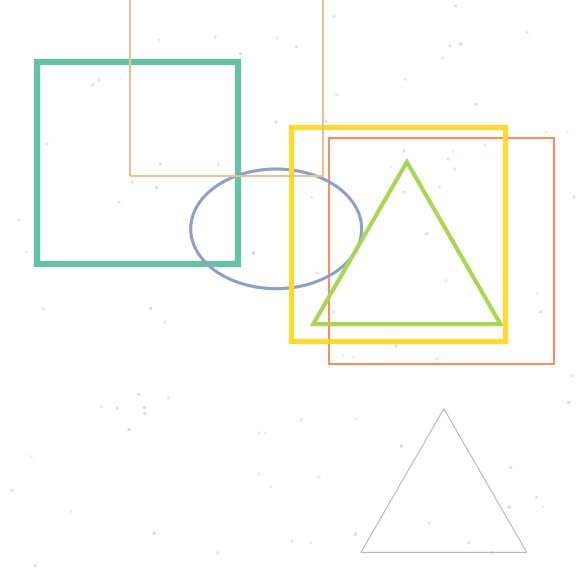[{"shape": "square", "thickness": 3, "radius": 0.87, "center": [0.237, 0.717]}, {"shape": "square", "thickness": 1, "radius": 0.98, "center": [0.765, 0.565]}, {"shape": "oval", "thickness": 1.5, "radius": 0.74, "center": [0.478, 0.603]}, {"shape": "triangle", "thickness": 2, "radius": 0.94, "center": [0.705, 0.532]}, {"shape": "square", "thickness": 2.5, "radius": 0.93, "center": [0.688, 0.595]}, {"shape": "square", "thickness": 1, "radius": 0.84, "center": [0.391, 0.861]}, {"shape": "triangle", "thickness": 0.5, "radius": 0.83, "center": [0.769, 0.126]}]